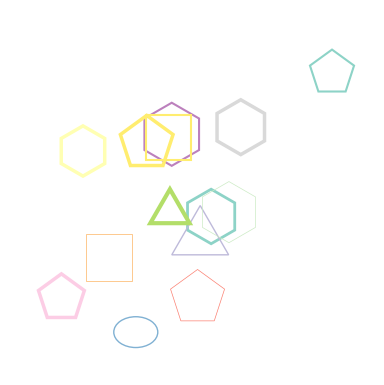[{"shape": "pentagon", "thickness": 1.5, "radius": 0.3, "center": [0.862, 0.811]}, {"shape": "hexagon", "thickness": 2, "radius": 0.35, "center": [0.548, 0.438]}, {"shape": "hexagon", "thickness": 2.5, "radius": 0.33, "center": [0.216, 0.608]}, {"shape": "triangle", "thickness": 1, "radius": 0.43, "center": [0.52, 0.381]}, {"shape": "pentagon", "thickness": 0.5, "radius": 0.37, "center": [0.513, 0.226]}, {"shape": "oval", "thickness": 1, "radius": 0.29, "center": [0.353, 0.137]}, {"shape": "square", "thickness": 0.5, "radius": 0.3, "center": [0.284, 0.331]}, {"shape": "triangle", "thickness": 3, "radius": 0.29, "center": [0.441, 0.45]}, {"shape": "pentagon", "thickness": 2.5, "radius": 0.31, "center": [0.16, 0.226]}, {"shape": "hexagon", "thickness": 2.5, "radius": 0.36, "center": [0.625, 0.67]}, {"shape": "hexagon", "thickness": 1.5, "radius": 0.41, "center": [0.446, 0.651]}, {"shape": "hexagon", "thickness": 0.5, "radius": 0.4, "center": [0.595, 0.449]}, {"shape": "pentagon", "thickness": 2.5, "radius": 0.36, "center": [0.381, 0.628]}, {"shape": "square", "thickness": 1.5, "radius": 0.29, "center": [0.437, 0.643]}]